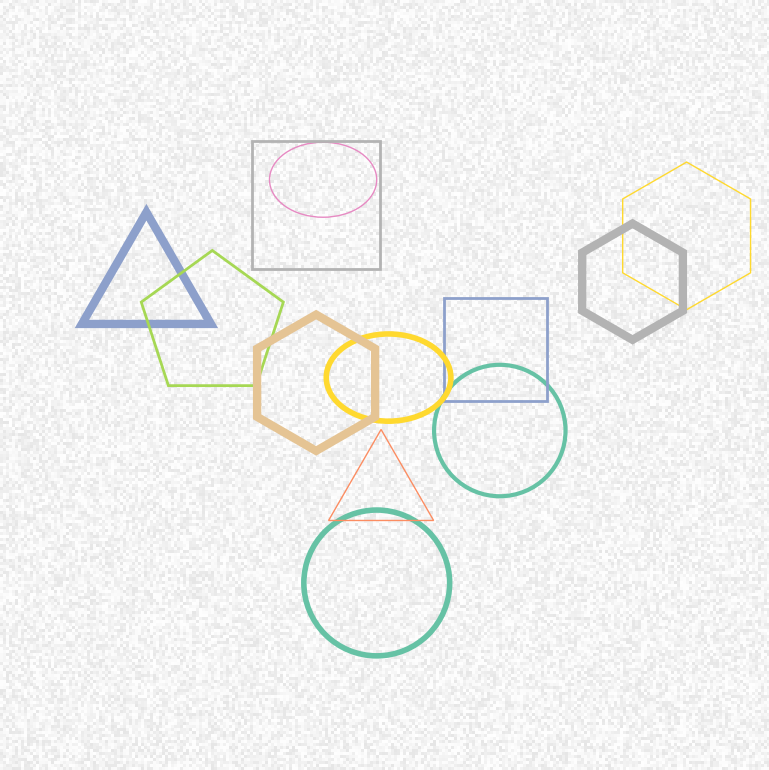[{"shape": "circle", "thickness": 2, "radius": 0.47, "center": [0.489, 0.243]}, {"shape": "circle", "thickness": 1.5, "radius": 0.43, "center": [0.649, 0.441]}, {"shape": "triangle", "thickness": 0.5, "radius": 0.39, "center": [0.495, 0.363]}, {"shape": "square", "thickness": 1, "radius": 0.33, "center": [0.644, 0.546]}, {"shape": "triangle", "thickness": 3, "radius": 0.48, "center": [0.19, 0.628]}, {"shape": "oval", "thickness": 0.5, "radius": 0.35, "center": [0.42, 0.767]}, {"shape": "pentagon", "thickness": 1, "radius": 0.49, "center": [0.276, 0.578]}, {"shape": "oval", "thickness": 2, "radius": 0.4, "center": [0.505, 0.51]}, {"shape": "hexagon", "thickness": 0.5, "radius": 0.48, "center": [0.892, 0.694]}, {"shape": "hexagon", "thickness": 3, "radius": 0.44, "center": [0.411, 0.503]}, {"shape": "hexagon", "thickness": 3, "radius": 0.38, "center": [0.821, 0.634]}, {"shape": "square", "thickness": 1, "radius": 0.41, "center": [0.41, 0.734]}]